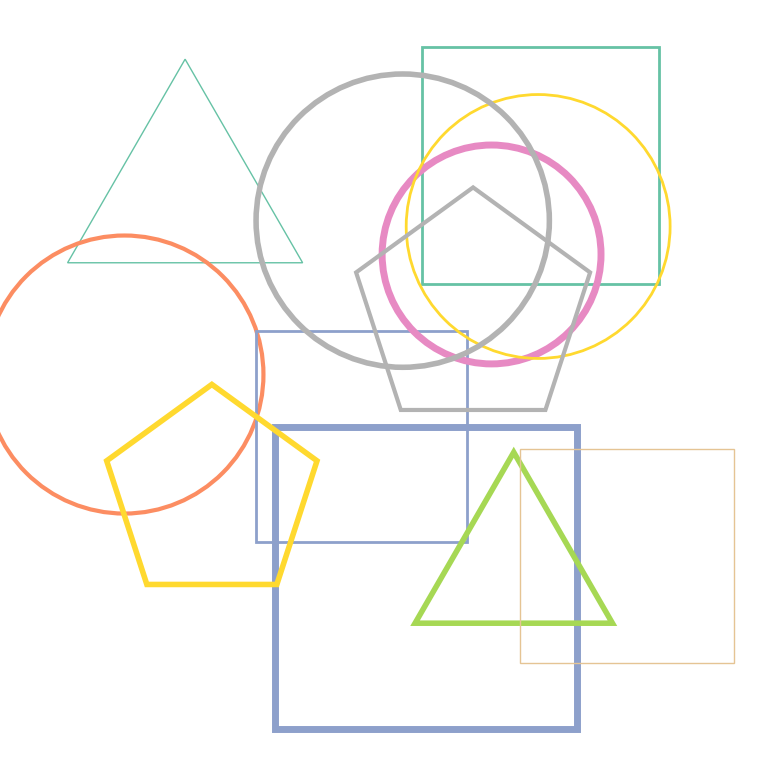[{"shape": "square", "thickness": 1, "radius": 0.77, "center": [0.702, 0.786]}, {"shape": "triangle", "thickness": 0.5, "radius": 0.88, "center": [0.24, 0.747]}, {"shape": "circle", "thickness": 1.5, "radius": 0.9, "center": [0.162, 0.514]}, {"shape": "square", "thickness": 2.5, "radius": 0.98, "center": [0.553, 0.25]}, {"shape": "square", "thickness": 1, "radius": 0.68, "center": [0.47, 0.433]}, {"shape": "circle", "thickness": 2.5, "radius": 0.71, "center": [0.638, 0.67]}, {"shape": "triangle", "thickness": 2, "radius": 0.74, "center": [0.667, 0.265]}, {"shape": "pentagon", "thickness": 2, "radius": 0.72, "center": [0.275, 0.357]}, {"shape": "circle", "thickness": 1, "radius": 0.86, "center": [0.699, 0.706]}, {"shape": "square", "thickness": 0.5, "radius": 0.69, "center": [0.815, 0.278]}, {"shape": "circle", "thickness": 2, "radius": 0.95, "center": [0.523, 0.713]}, {"shape": "pentagon", "thickness": 1.5, "radius": 0.8, "center": [0.614, 0.597]}]